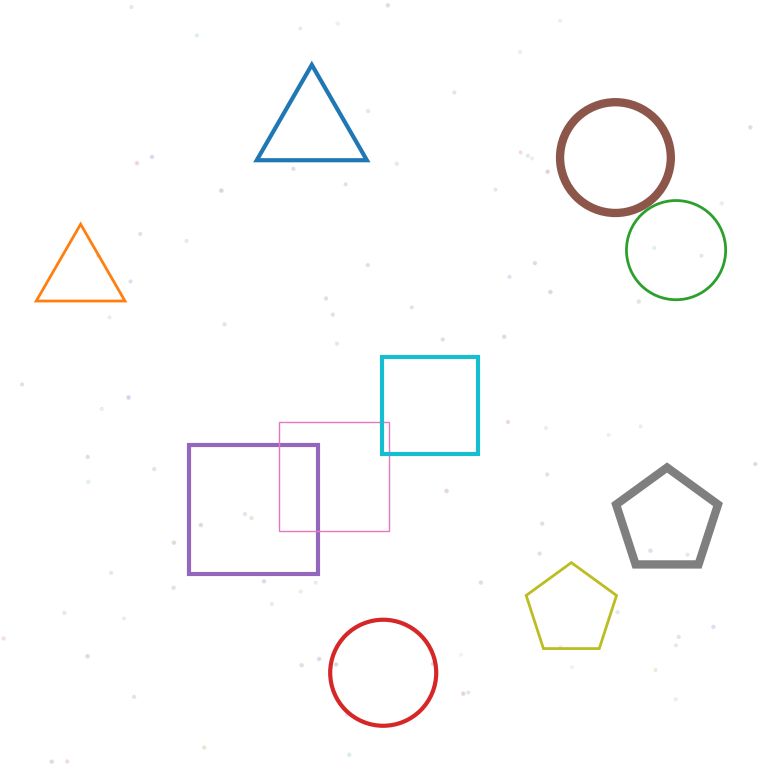[{"shape": "triangle", "thickness": 1.5, "radius": 0.41, "center": [0.405, 0.833]}, {"shape": "triangle", "thickness": 1, "radius": 0.33, "center": [0.105, 0.642]}, {"shape": "circle", "thickness": 1, "radius": 0.32, "center": [0.878, 0.675]}, {"shape": "circle", "thickness": 1.5, "radius": 0.34, "center": [0.498, 0.126]}, {"shape": "square", "thickness": 1.5, "radius": 0.42, "center": [0.329, 0.338]}, {"shape": "circle", "thickness": 3, "radius": 0.36, "center": [0.799, 0.795]}, {"shape": "square", "thickness": 0.5, "radius": 0.36, "center": [0.434, 0.381]}, {"shape": "pentagon", "thickness": 3, "radius": 0.35, "center": [0.866, 0.323]}, {"shape": "pentagon", "thickness": 1, "radius": 0.31, "center": [0.742, 0.208]}, {"shape": "square", "thickness": 1.5, "radius": 0.31, "center": [0.559, 0.473]}]